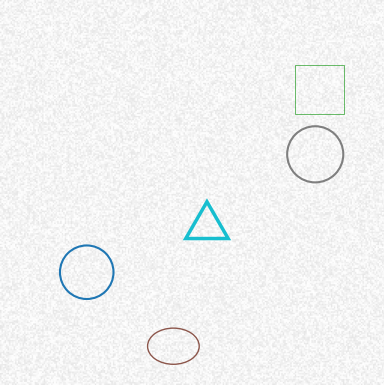[{"shape": "circle", "thickness": 1.5, "radius": 0.35, "center": [0.225, 0.293]}, {"shape": "square", "thickness": 0.5, "radius": 0.32, "center": [0.83, 0.768]}, {"shape": "oval", "thickness": 1, "radius": 0.34, "center": [0.45, 0.101]}, {"shape": "circle", "thickness": 1.5, "radius": 0.36, "center": [0.819, 0.599]}, {"shape": "triangle", "thickness": 2.5, "radius": 0.32, "center": [0.538, 0.412]}]